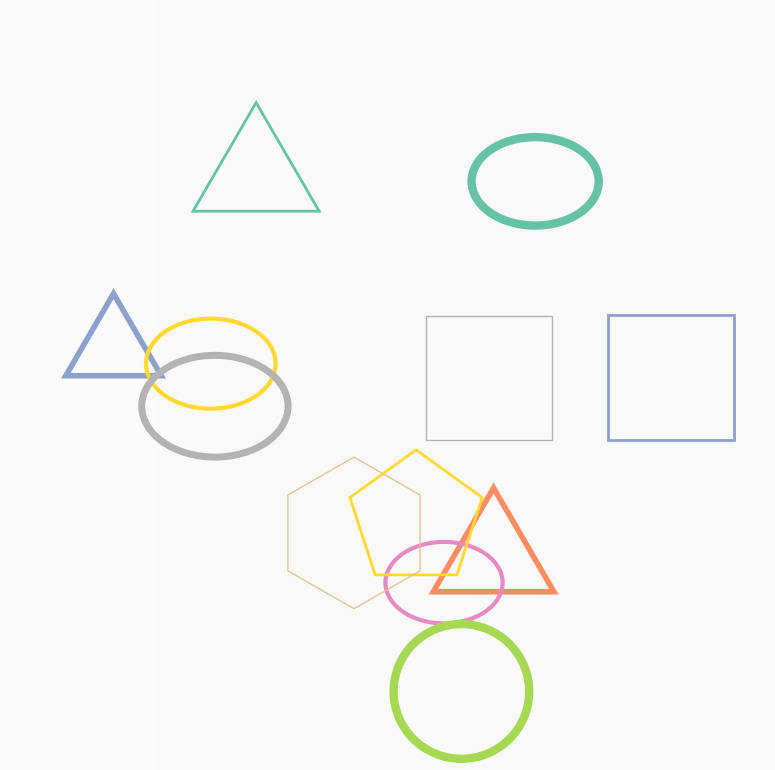[{"shape": "triangle", "thickness": 1, "radius": 0.47, "center": [0.33, 0.773]}, {"shape": "oval", "thickness": 3, "radius": 0.41, "center": [0.691, 0.764]}, {"shape": "triangle", "thickness": 2, "radius": 0.45, "center": [0.637, 0.276]}, {"shape": "square", "thickness": 1, "radius": 0.41, "center": [0.866, 0.51]}, {"shape": "triangle", "thickness": 2, "radius": 0.36, "center": [0.146, 0.548]}, {"shape": "oval", "thickness": 1.5, "radius": 0.38, "center": [0.573, 0.243]}, {"shape": "circle", "thickness": 3, "radius": 0.44, "center": [0.595, 0.102]}, {"shape": "pentagon", "thickness": 1, "radius": 0.45, "center": [0.537, 0.326]}, {"shape": "oval", "thickness": 1.5, "radius": 0.42, "center": [0.272, 0.528]}, {"shape": "hexagon", "thickness": 0.5, "radius": 0.49, "center": [0.457, 0.308]}, {"shape": "oval", "thickness": 2.5, "radius": 0.47, "center": [0.277, 0.472]}, {"shape": "square", "thickness": 0.5, "radius": 0.41, "center": [0.631, 0.509]}]